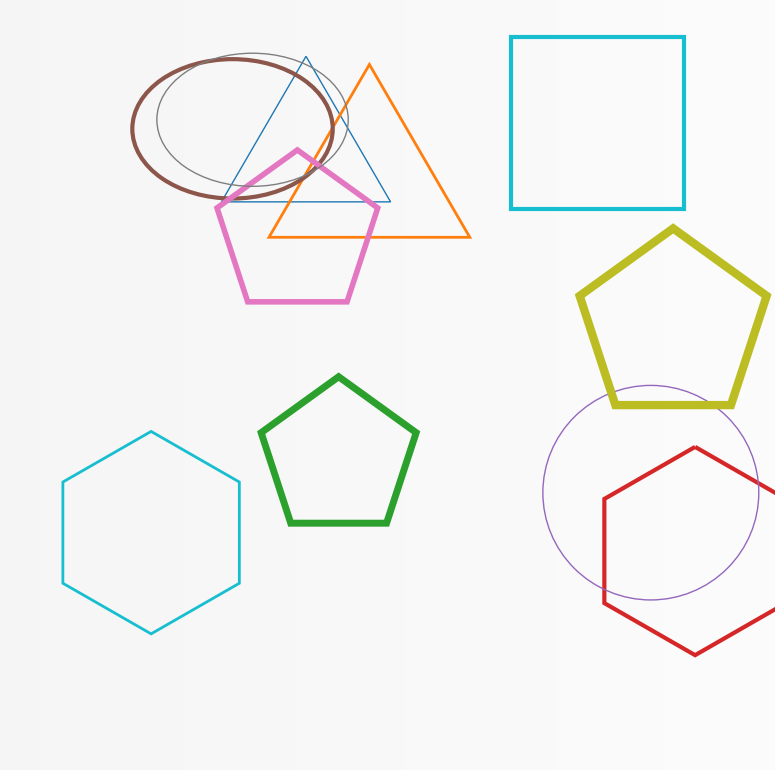[{"shape": "triangle", "thickness": 0.5, "radius": 0.63, "center": [0.395, 0.801]}, {"shape": "triangle", "thickness": 1, "radius": 0.75, "center": [0.477, 0.767]}, {"shape": "pentagon", "thickness": 2.5, "radius": 0.53, "center": [0.437, 0.406]}, {"shape": "hexagon", "thickness": 1.5, "radius": 0.68, "center": [0.897, 0.284]}, {"shape": "circle", "thickness": 0.5, "radius": 0.7, "center": [0.84, 0.36]}, {"shape": "oval", "thickness": 1.5, "radius": 0.65, "center": [0.3, 0.833]}, {"shape": "pentagon", "thickness": 2, "radius": 0.55, "center": [0.384, 0.696]}, {"shape": "oval", "thickness": 0.5, "radius": 0.62, "center": [0.326, 0.844]}, {"shape": "pentagon", "thickness": 3, "radius": 0.63, "center": [0.869, 0.577]}, {"shape": "hexagon", "thickness": 1, "radius": 0.66, "center": [0.195, 0.308]}, {"shape": "square", "thickness": 1.5, "radius": 0.56, "center": [0.771, 0.84]}]